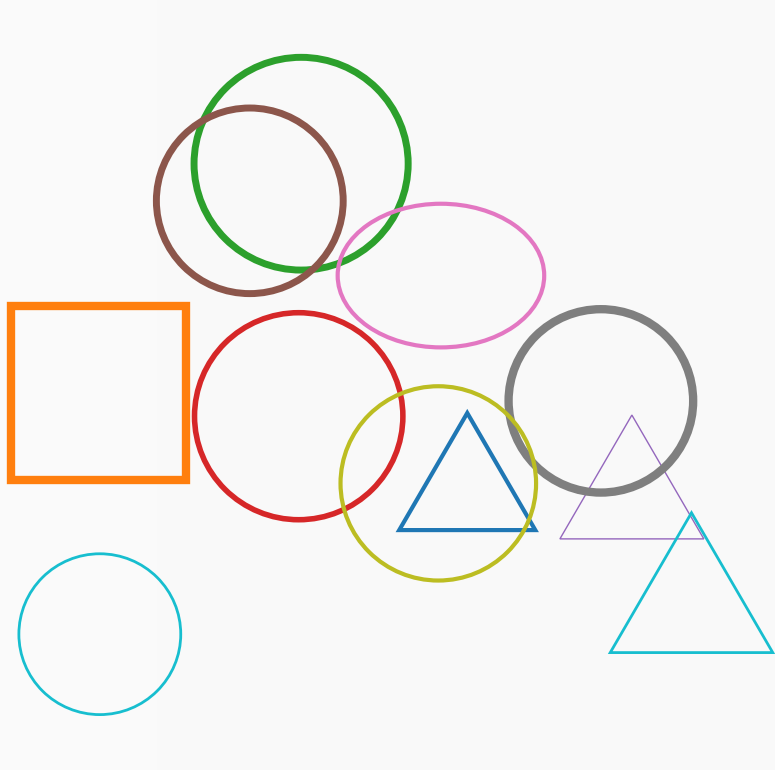[{"shape": "triangle", "thickness": 1.5, "radius": 0.51, "center": [0.603, 0.362]}, {"shape": "square", "thickness": 3, "radius": 0.57, "center": [0.127, 0.489]}, {"shape": "circle", "thickness": 2.5, "radius": 0.69, "center": [0.389, 0.787]}, {"shape": "circle", "thickness": 2, "radius": 0.67, "center": [0.385, 0.459]}, {"shape": "triangle", "thickness": 0.5, "radius": 0.54, "center": [0.815, 0.354]}, {"shape": "circle", "thickness": 2.5, "radius": 0.6, "center": [0.322, 0.739]}, {"shape": "oval", "thickness": 1.5, "radius": 0.67, "center": [0.569, 0.642]}, {"shape": "circle", "thickness": 3, "radius": 0.6, "center": [0.775, 0.479]}, {"shape": "circle", "thickness": 1.5, "radius": 0.63, "center": [0.566, 0.372]}, {"shape": "circle", "thickness": 1, "radius": 0.52, "center": [0.129, 0.176]}, {"shape": "triangle", "thickness": 1, "radius": 0.61, "center": [0.892, 0.213]}]